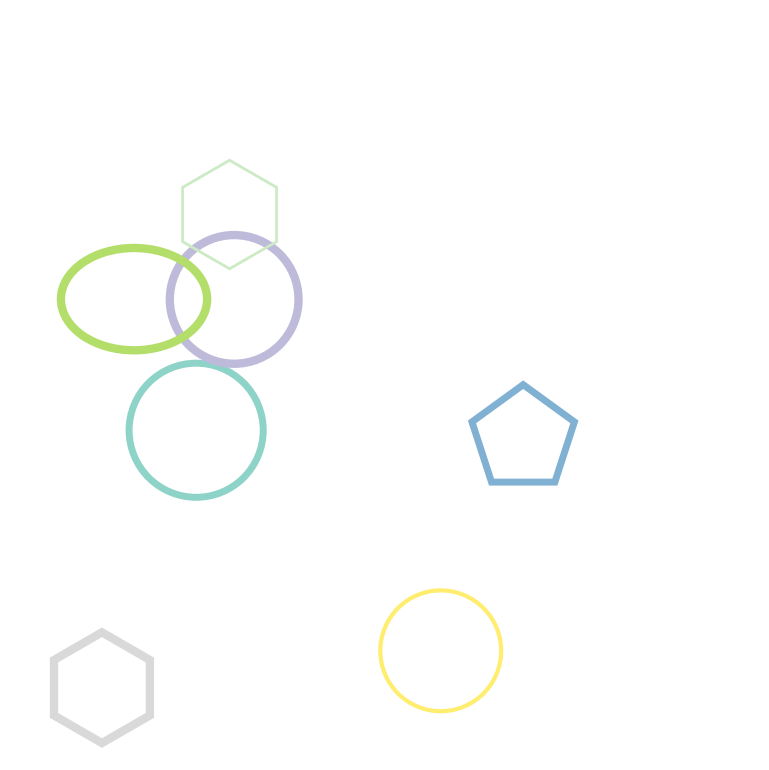[{"shape": "circle", "thickness": 2.5, "radius": 0.44, "center": [0.255, 0.441]}, {"shape": "circle", "thickness": 3, "radius": 0.42, "center": [0.304, 0.611]}, {"shape": "pentagon", "thickness": 2.5, "radius": 0.35, "center": [0.679, 0.43]}, {"shape": "oval", "thickness": 3, "radius": 0.47, "center": [0.174, 0.611]}, {"shape": "hexagon", "thickness": 3, "radius": 0.36, "center": [0.132, 0.107]}, {"shape": "hexagon", "thickness": 1, "radius": 0.35, "center": [0.298, 0.721]}, {"shape": "circle", "thickness": 1.5, "radius": 0.39, "center": [0.572, 0.155]}]